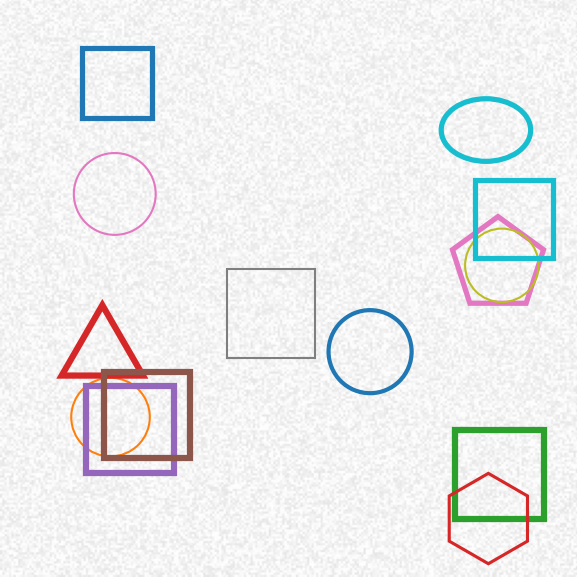[{"shape": "circle", "thickness": 2, "radius": 0.36, "center": [0.641, 0.39]}, {"shape": "square", "thickness": 2.5, "radius": 0.3, "center": [0.203, 0.855]}, {"shape": "circle", "thickness": 1, "radius": 0.34, "center": [0.191, 0.277]}, {"shape": "square", "thickness": 3, "radius": 0.39, "center": [0.865, 0.178]}, {"shape": "triangle", "thickness": 3, "radius": 0.41, "center": [0.177, 0.389]}, {"shape": "hexagon", "thickness": 1.5, "radius": 0.39, "center": [0.846, 0.101]}, {"shape": "square", "thickness": 3, "radius": 0.38, "center": [0.225, 0.256]}, {"shape": "square", "thickness": 3, "radius": 0.37, "center": [0.254, 0.28]}, {"shape": "pentagon", "thickness": 2.5, "radius": 0.41, "center": [0.862, 0.541]}, {"shape": "circle", "thickness": 1, "radius": 0.35, "center": [0.199, 0.663]}, {"shape": "square", "thickness": 1, "radius": 0.38, "center": [0.469, 0.456]}, {"shape": "circle", "thickness": 1, "radius": 0.32, "center": [0.869, 0.54]}, {"shape": "oval", "thickness": 2.5, "radius": 0.39, "center": [0.841, 0.774]}, {"shape": "square", "thickness": 2.5, "radius": 0.34, "center": [0.89, 0.619]}]